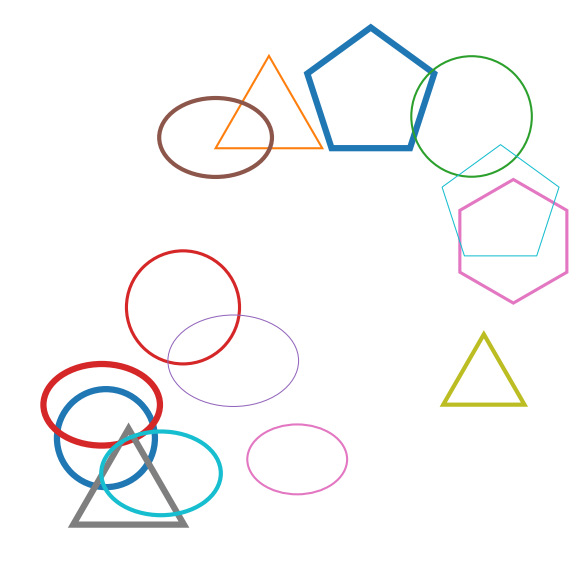[{"shape": "circle", "thickness": 3, "radius": 0.42, "center": [0.183, 0.24]}, {"shape": "pentagon", "thickness": 3, "radius": 0.58, "center": [0.642, 0.836]}, {"shape": "triangle", "thickness": 1, "radius": 0.53, "center": [0.466, 0.796]}, {"shape": "circle", "thickness": 1, "radius": 0.52, "center": [0.817, 0.797]}, {"shape": "circle", "thickness": 1.5, "radius": 0.49, "center": [0.317, 0.467]}, {"shape": "oval", "thickness": 3, "radius": 0.5, "center": [0.176, 0.298]}, {"shape": "oval", "thickness": 0.5, "radius": 0.57, "center": [0.404, 0.374]}, {"shape": "oval", "thickness": 2, "radius": 0.49, "center": [0.373, 0.761]}, {"shape": "oval", "thickness": 1, "radius": 0.43, "center": [0.515, 0.204]}, {"shape": "hexagon", "thickness": 1.5, "radius": 0.53, "center": [0.889, 0.581]}, {"shape": "triangle", "thickness": 3, "radius": 0.55, "center": [0.223, 0.146]}, {"shape": "triangle", "thickness": 2, "radius": 0.41, "center": [0.838, 0.339]}, {"shape": "oval", "thickness": 2, "radius": 0.52, "center": [0.279, 0.179]}, {"shape": "pentagon", "thickness": 0.5, "radius": 0.53, "center": [0.867, 0.642]}]